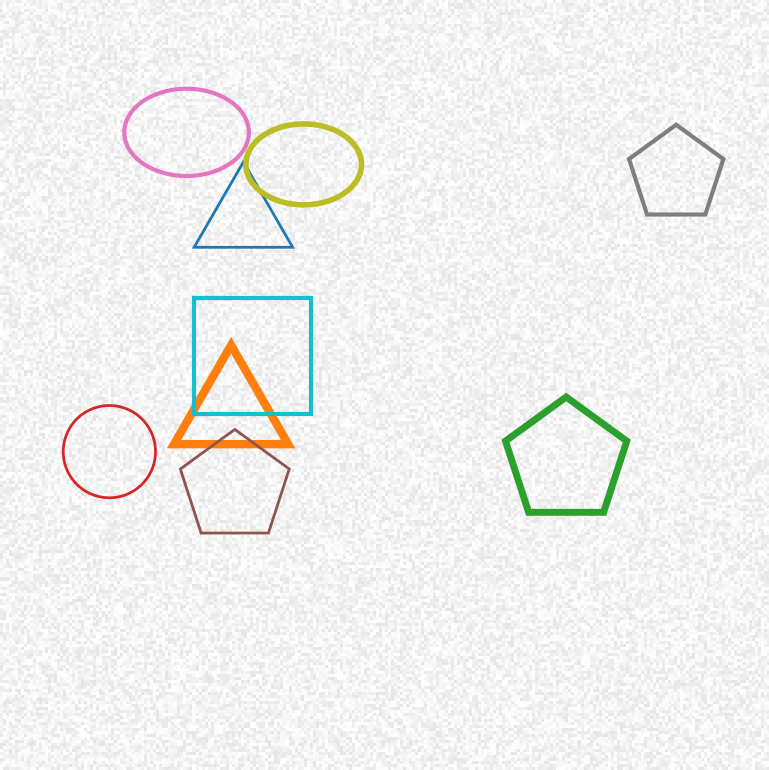[{"shape": "triangle", "thickness": 1, "radius": 0.37, "center": [0.316, 0.716]}, {"shape": "triangle", "thickness": 3, "radius": 0.43, "center": [0.3, 0.466]}, {"shape": "pentagon", "thickness": 2.5, "radius": 0.41, "center": [0.735, 0.402]}, {"shape": "circle", "thickness": 1, "radius": 0.3, "center": [0.142, 0.413]}, {"shape": "pentagon", "thickness": 1, "radius": 0.37, "center": [0.305, 0.368]}, {"shape": "oval", "thickness": 1.5, "radius": 0.4, "center": [0.242, 0.828]}, {"shape": "pentagon", "thickness": 1.5, "radius": 0.32, "center": [0.878, 0.774]}, {"shape": "oval", "thickness": 2, "radius": 0.38, "center": [0.394, 0.786]}, {"shape": "square", "thickness": 1.5, "radius": 0.38, "center": [0.328, 0.538]}]